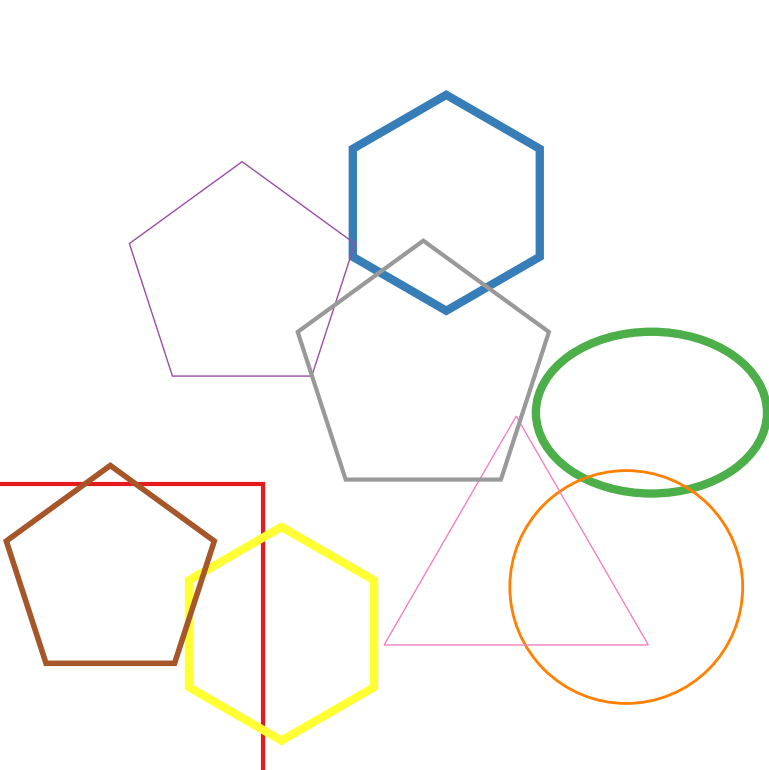[{"shape": "square", "thickness": 1.5, "radius": 0.95, "center": [0.153, 0.182]}, {"shape": "hexagon", "thickness": 3, "radius": 0.7, "center": [0.58, 0.737]}, {"shape": "oval", "thickness": 3, "radius": 0.75, "center": [0.846, 0.464]}, {"shape": "pentagon", "thickness": 0.5, "radius": 0.77, "center": [0.314, 0.636]}, {"shape": "circle", "thickness": 1, "radius": 0.76, "center": [0.813, 0.238]}, {"shape": "hexagon", "thickness": 3, "radius": 0.69, "center": [0.366, 0.177]}, {"shape": "pentagon", "thickness": 2, "radius": 0.71, "center": [0.143, 0.253]}, {"shape": "triangle", "thickness": 0.5, "radius": 0.99, "center": [0.67, 0.261]}, {"shape": "pentagon", "thickness": 1.5, "radius": 0.86, "center": [0.55, 0.516]}]